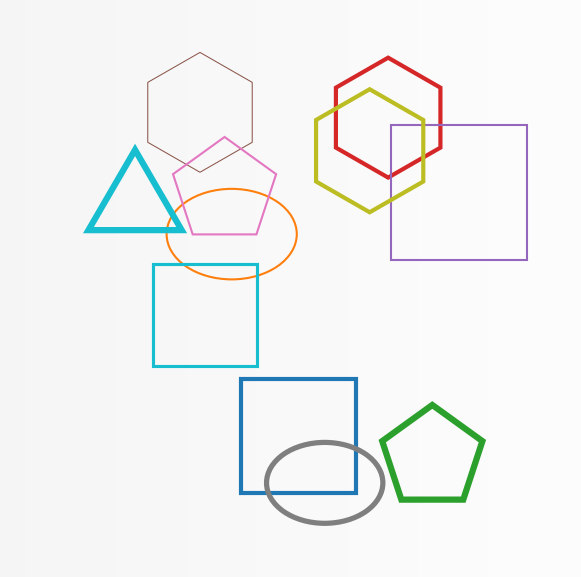[{"shape": "square", "thickness": 2, "radius": 0.49, "center": [0.514, 0.244]}, {"shape": "oval", "thickness": 1, "radius": 0.56, "center": [0.399, 0.594]}, {"shape": "pentagon", "thickness": 3, "radius": 0.45, "center": [0.744, 0.207]}, {"shape": "hexagon", "thickness": 2, "radius": 0.52, "center": [0.668, 0.795]}, {"shape": "square", "thickness": 1, "radius": 0.59, "center": [0.79, 0.666]}, {"shape": "hexagon", "thickness": 0.5, "radius": 0.52, "center": [0.344, 0.805]}, {"shape": "pentagon", "thickness": 1, "radius": 0.47, "center": [0.386, 0.669]}, {"shape": "oval", "thickness": 2.5, "radius": 0.5, "center": [0.559, 0.163]}, {"shape": "hexagon", "thickness": 2, "radius": 0.53, "center": [0.636, 0.738]}, {"shape": "triangle", "thickness": 3, "radius": 0.46, "center": [0.232, 0.647]}, {"shape": "square", "thickness": 1.5, "radius": 0.44, "center": [0.353, 0.454]}]